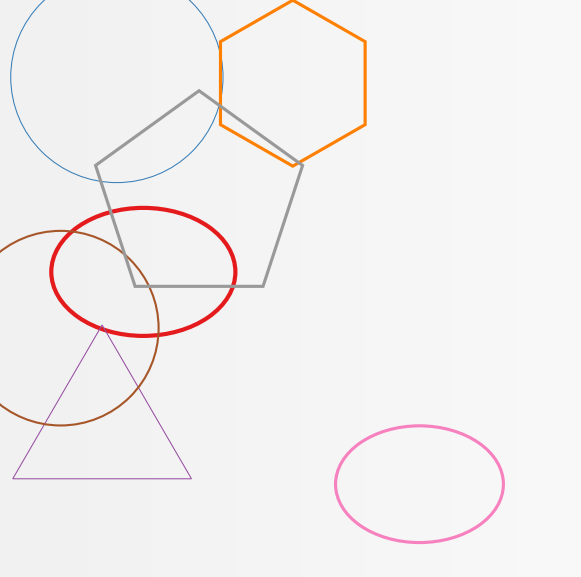[{"shape": "oval", "thickness": 2, "radius": 0.79, "center": [0.247, 0.528]}, {"shape": "circle", "thickness": 0.5, "radius": 0.91, "center": [0.201, 0.866]}, {"shape": "triangle", "thickness": 0.5, "radius": 0.89, "center": [0.176, 0.259]}, {"shape": "hexagon", "thickness": 1.5, "radius": 0.72, "center": [0.504, 0.855]}, {"shape": "circle", "thickness": 1, "radius": 0.84, "center": [0.104, 0.431]}, {"shape": "oval", "thickness": 1.5, "radius": 0.72, "center": [0.722, 0.161]}, {"shape": "pentagon", "thickness": 1.5, "radius": 0.94, "center": [0.342, 0.655]}]